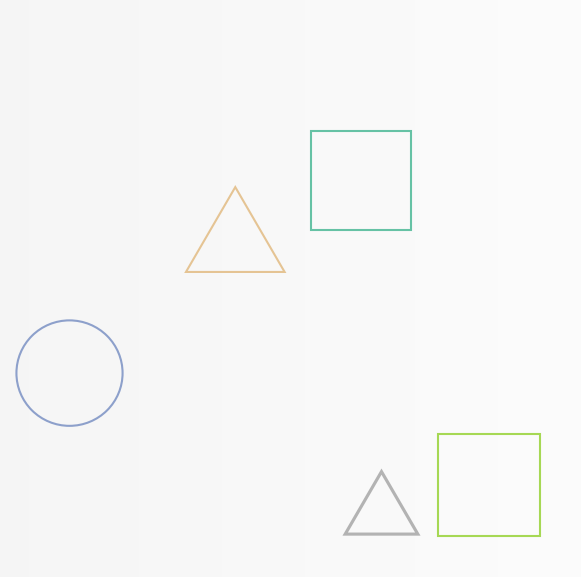[{"shape": "square", "thickness": 1, "radius": 0.43, "center": [0.622, 0.687]}, {"shape": "circle", "thickness": 1, "radius": 0.46, "center": [0.12, 0.353]}, {"shape": "square", "thickness": 1, "radius": 0.44, "center": [0.842, 0.159]}, {"shape": "triangle", "thickness": 1, "radius": 0.49, "center": [0.405, 0.577]}, {"shape": "triangle", "thickness": 1.5, "radius": 0.36, "center": [0.656, 0.11]}]